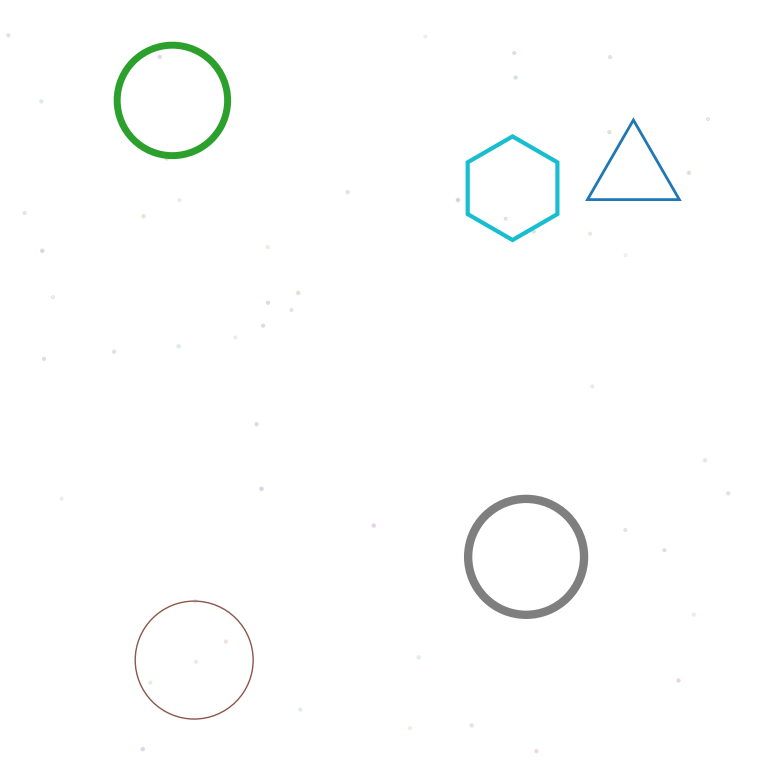[{"shape": "triangle", "thickness": 1, "radius": 0.34, "center": [0.823, 0.775]}, {"shape": "circle", "thickness": 2.5, "radius": 0.36, "center": [0.224, 0.87]}, {"shape": "circle", "thickness": 0.5, "radius": 0.38, "center": [0.252, 0.143]}, {"shape": "circle", "thickness": 3, "radius": 0.38, "center": [0.683, 0.277]}, {"shape": "hexagon", "thickness": 1.5, "radius": 0.34, "center": [0.666, 0.756]}]